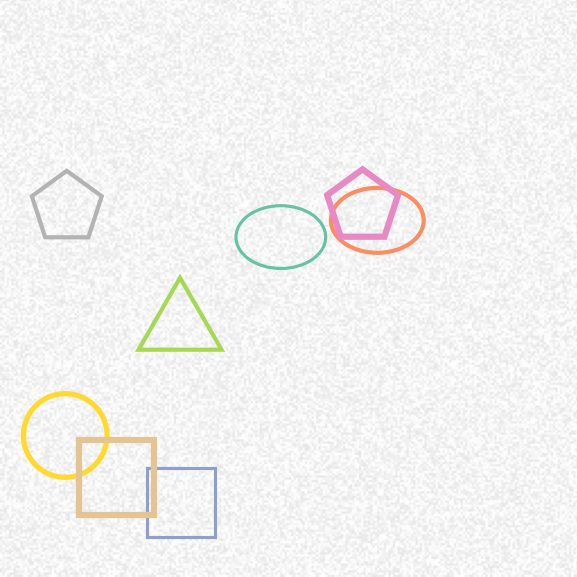[{"shape": "oval", "thickness": 1.5, "radius": 0.39, "center": [0.486, 0.589]}, {"shape": "oval", "thickness": 2, "radius": 0.4, "center": [0.653, 0.618]}, {"shape": "square", "thickness": 1.5, "radius": 0.3, "center": [0.314, 0.129]}, {"shape": "pentagon", "thickness": 3, "radius": 0.32, "center": [0.628, 0.641]}, {"shape": "triangle", "thickness": 2, "radius": 0.41, "center": [0.312, 0.435]}, {"shape": "circle", "thickness": 2.5, "radius": 0.36, "center": [0.113, 0.245]}, {"shape": "square", "thickness": 3, "radius": 0.33, "center": [0.201, 0.172]}, {"shape": "pentagon", "thickness": 2, "radius": 0.32, "center": [0.116, 0.64]}]